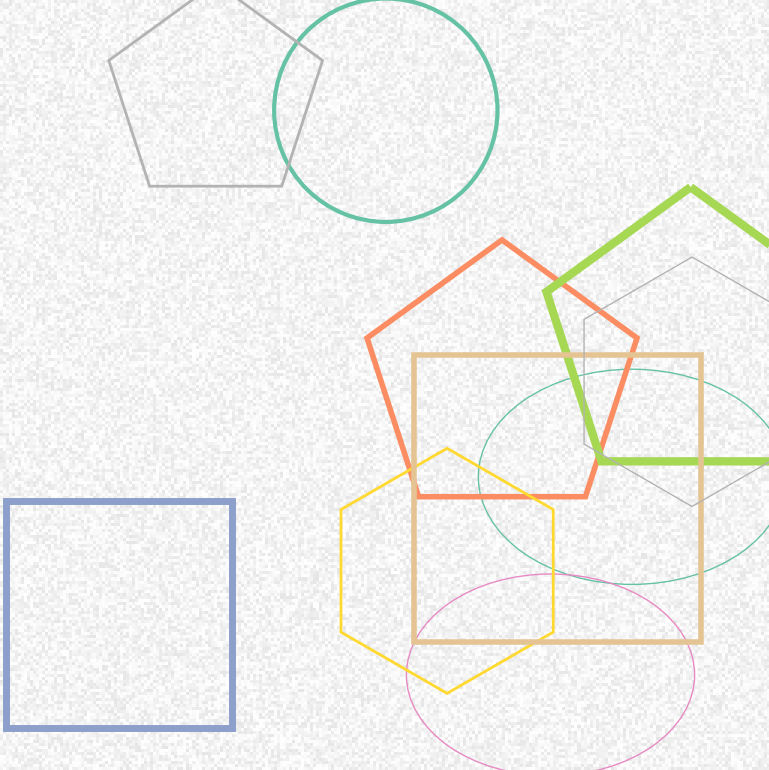[{"shape": "circle", "thickness": 1.5, "radius": 0.73, "center": [0.501, 0.857]}, {"shape": "oval", "thickness": 0.5, "radius": 1.0, "center": [0.821, 0.381]}, {"shape": "pentagon", "thickness": 2, "radius": 0.92, "center": [0.652, 0.504]}, {"shape": "square", "thickness": 2.5, "radius": 0.74, "center": [0.155, 0.202]}, {"shape": "oval", "thickness": 0.5, "radius": 0.94, "center": [0.715, 0.124]}, {"shape": "pentagon", "thickness": 3, "radius": 0.98, "center": [0.897, 0.56]}, {"shape": "hexagon", "thickness": 1, "radius": 0.8, "center": [0.581, 0.259]}, {"shape": "square", "thickness": 2, "radius": 0.93, "center": [0.724, 0.353]}, {"shape": "pentagon", "thickness": 1, "radius": 0.73, "center": [0.28, 0.876]}, {"shape": "hexagon", "thickness": 0.5, "radius": 0.81, "center": [0.899, 0.504]}]